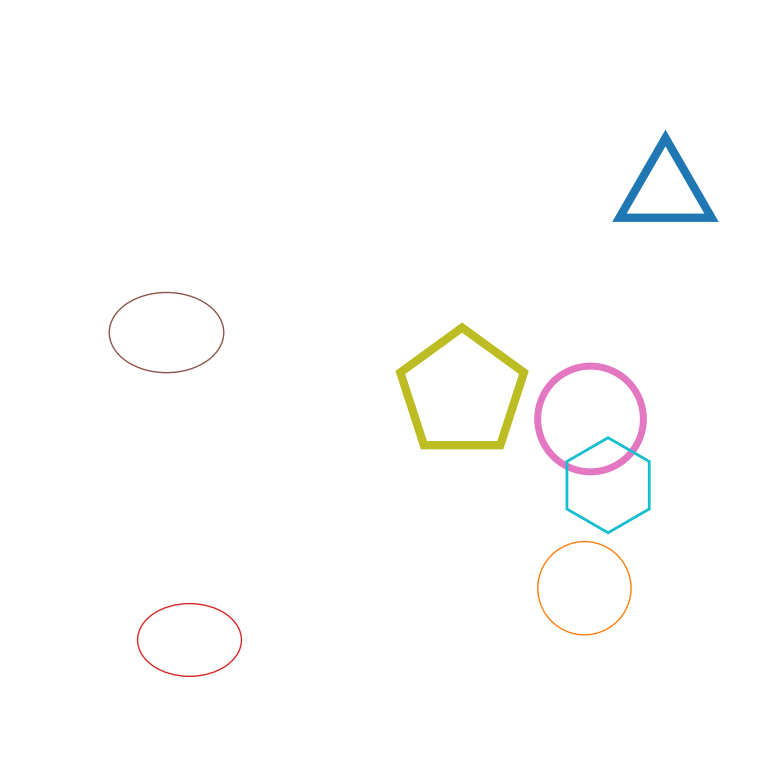[{"shape": "triangle", "thickness": 3, "radius": 0.35, "center": [0.864, 0.752]}, {"shape": "circle", "thickness": 0.5, "radius": 0.3, "center": [0.759, 0.236]}, {"shape": "oval", "thickness": 0.5, "radius": 0.34, "center": [0.246, 0.169]}, {"shape": "oval", "thickness": 0.5, "radius": 0.37, "center": [0.216, 0.568]}, {"shape": "circle", "thickness": 2.5, "radius": 0.34, "center": [0.767, 0.456]}, {"shape": "pentagon", "thickness": 3, "radius": 0.42, "center": [0.6, 0.49]}, {"shape": "hexagon", "thickness": 1, "radius": 0.31, "center": [0.79, 0.37]}]